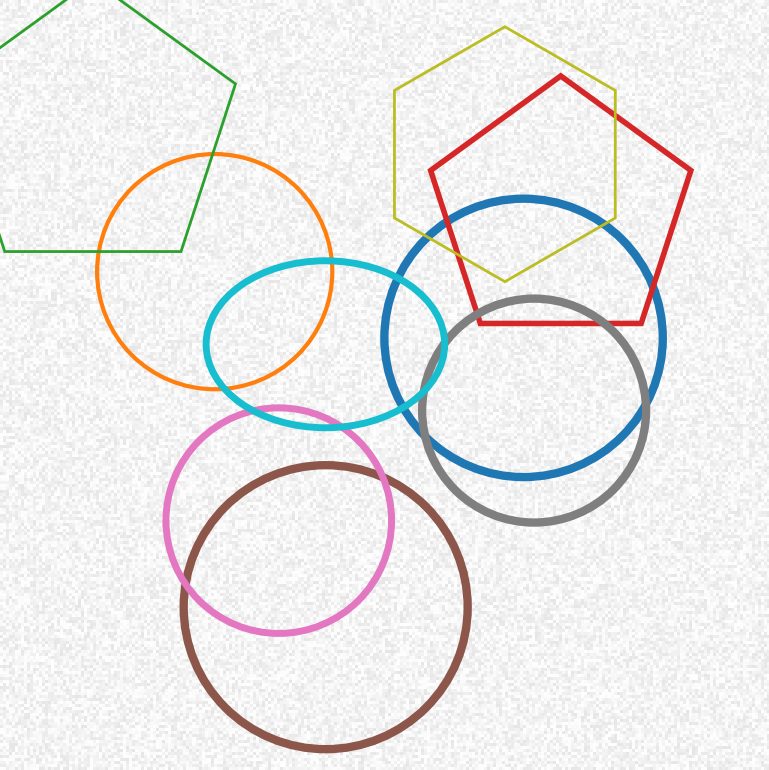[{"shape": "circle", "thickness": 3, "radius": 0.9, "center": [0.68, 0.561]}, {"shape": "circle", "thickness": 1.5, "radius": 0.76, "center": [0.279, 0.647]}, {"shape": "pentagon", "thickness": 1, "radius": 0.97, "center": [0.121, 0.831]}, {"shape": "pentagon", "thickness": 2, "radius": 0.89, "center": [0.728, 0.724]}, {"shape": "circle", "thickness": 3, "radius": 0.92, "center": [0.423, 0.211]}, {"shape": "circle", "thickness": 2.5, "radius": 0.73, "center": [0.362, 0.324]}, {"shape": "circle", "thickness": 3, "radius": 0.73, "center": [0.694, 0.467]}, {"shape": "hexagon", "thickness": 1, "radius": 0.83, "center": [0.656, 0.8]}, {"shape": "oval", "thickness": 2.5, "radius": 0.77, "center": [0.423, 0.553]}]